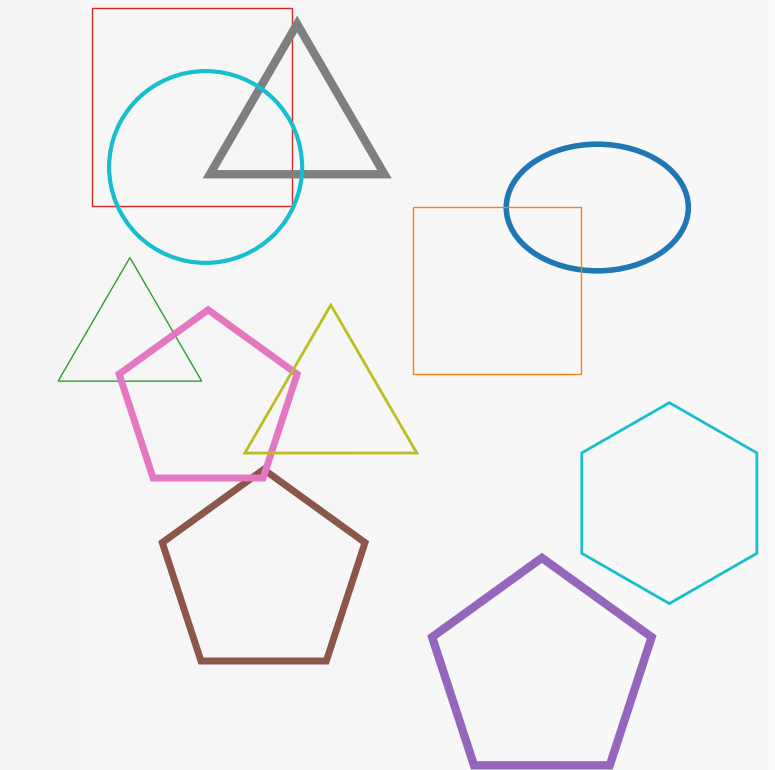[{"shape": "oval", "thickness": 2, "radius": 0.59, "center": [0.771, 0.731]}, {"shape": "square", "thickness": 0.5, "radius": 0.54, "center": [0.641, 0.623]}, {"shape": "triangle", "thickness": 0.5, "radius": 0.53, "center": [0.168, 0.558]}, {"shape": "square", "thickness": 0.5, "radius": 0.64, "center": [0.248, 0.86]}, {"shape": "pentagon", "thickness": 3, "radius": 0.74, "center": [0.699, 0.127]}, {"shape": "pentagon", "thickness": 2.5, "radius": 0.69, "center": [0.34, 0.253]}, {"shape": "pentagon", "thickness": 2.5, "radius": 0.6, "center": [0.269, 0.477]}, {"shape": "triangle", "thickness": 3, "radius": 0.65, "center": [0.383, 0.839]}, {"shape": "triangle", "thickness": 1, "radius": 0.64, "center": [0.427, 0.476]}, {"shape": "hexagon", "thickness": 1, "radius": 0.65, "center": [0.864, 0.347]}, {"shape": "circle", "thickness": 1.5, "radius": 0.62, "center": [0.265, 0.783]}]